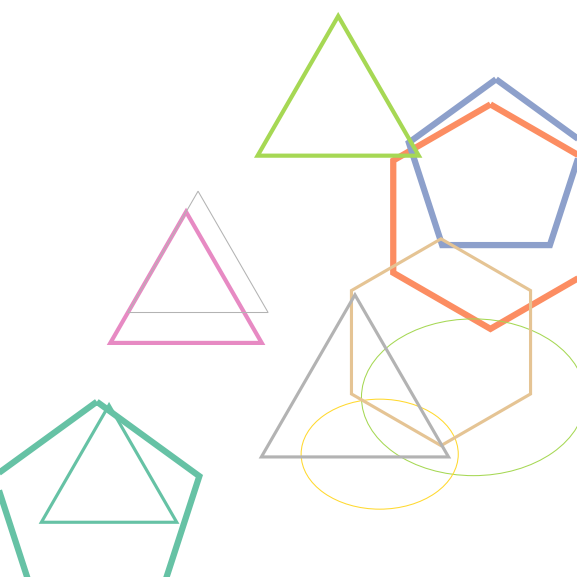[{"shape": "pentagon", "thickness": 3, "radius": 0.93, "center": [0.168, 0.117]}, {"shape": "triangle", "thickness": 1.5, "radius": 0.68, "center": [0.189, 0.162]}, {"shape": "hexagon", "thickness": 3, "radius": 0.97, "center": [0.849, 0.624]}, {"shape": "pentagon", "thickness": 3, "radius": 0.79, "center": [0.859, 0.703]}, {"shape": "triangle", "thickness": 2, "radius": 0.76, "center": [0.322, 0.481]}, {"shape": "oval", "thickness": 0.5, "radius": 0.97, "center": [0.82, 0.311]}, {"shape": "triangle", "thickness": 2, "radius": 0.81, "center": [0.586, 0.81]}, {"shape": "oval", "thickness": 0.5, "radius": 0.68, "center": [0.657, 0.213]}, {"shape": "hexagon", "thickness": 1.5, "radius": 0.9, "center": [0.764, 0.407]}, {"shape": "triangle", "thickness": 0.5, "radius": 0.7, "center": [0.343, 0.528]}, {"shape": "triangle", "thickness": 1.5, "radius": 0.94, "center": [0.615, 0.301]}]